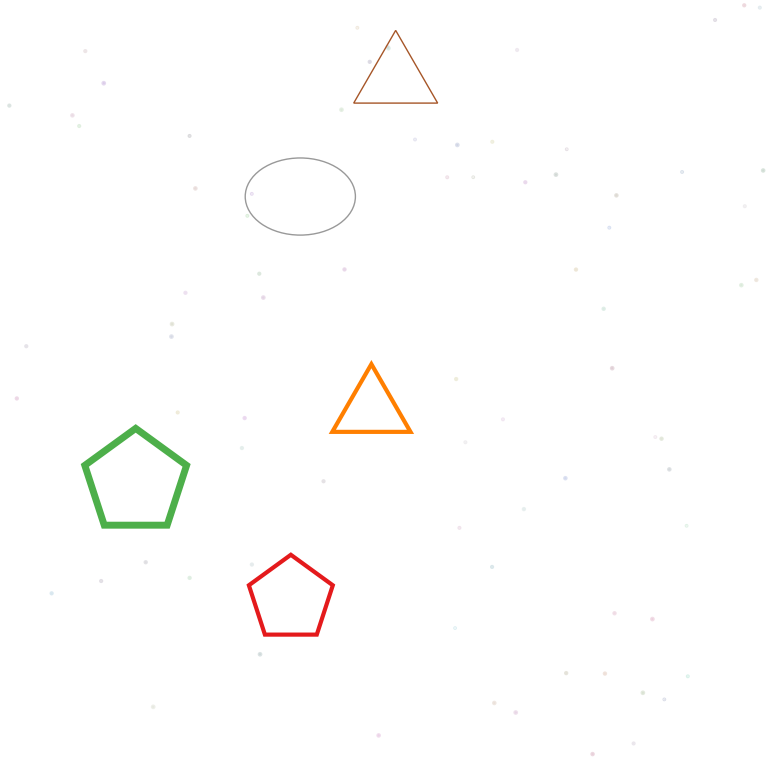[{"shape": "pentagon", "thickness": 1.5, "radius": 0.29, "center": [0.378, 0.222]}, {"shape": "pentagon", "thickness": 2.5, "radius": 0.35, "center": [0.176, 0.374]}, {"shape": "triangle", "thickness": 1.5, "radius": 0.29, "center": [0.482, 0.468]}, {"shape": "triangle", "thickness": 0.5, "radius": 0.31, "center": [0.514, 0.898]}, {"shape": "oval", "thickness": 0.5, "radius": 0.36, "center": [0.39, 0.745]}]